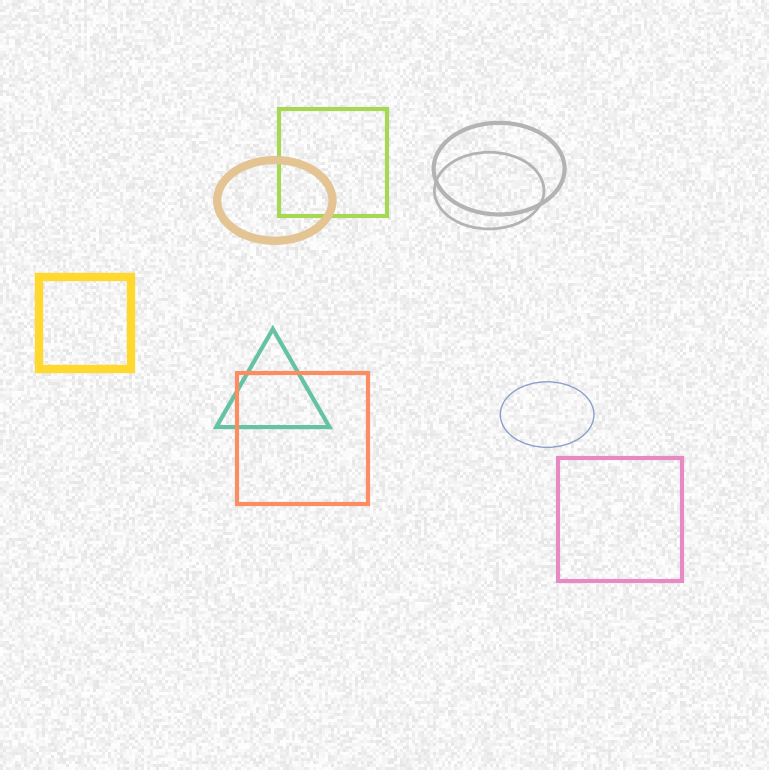[{"shape": "triangle", "thickness": 1.5, "radius": 0.42, "center": [0.354, 0.488]}, {"shape": "square", "thickness": 1.5, "radius": 0.43, "center": [0.393, 0.431]}, {"shape": "oval", "thickness": 0.5, "radius": 0.3, "center": [0.711, 0.462]}, {"shape": "square", "thickness": 1.5, "radius": 0.4, "center": [0.805, 0.325]}, {"shape": "square", "thickness": 1.5, "radius": 0.35, "center": [0.432, 0.789]}, {"shape": "square", "thickness": 3, "radius": 0.3, "center": [0.111, 0.581]}, {"shape": "oval", "thickness": 3, "radius": 0.37, "center": [0.357, 0.74]}, {"shape": "oval", "thickness": 1.5, "radius": 0.43, "center": [0.648, 0.781]}, {"shape": "oval", "thickness": 1, "radius": 0.36, "center": [0.635, 0.752]}]